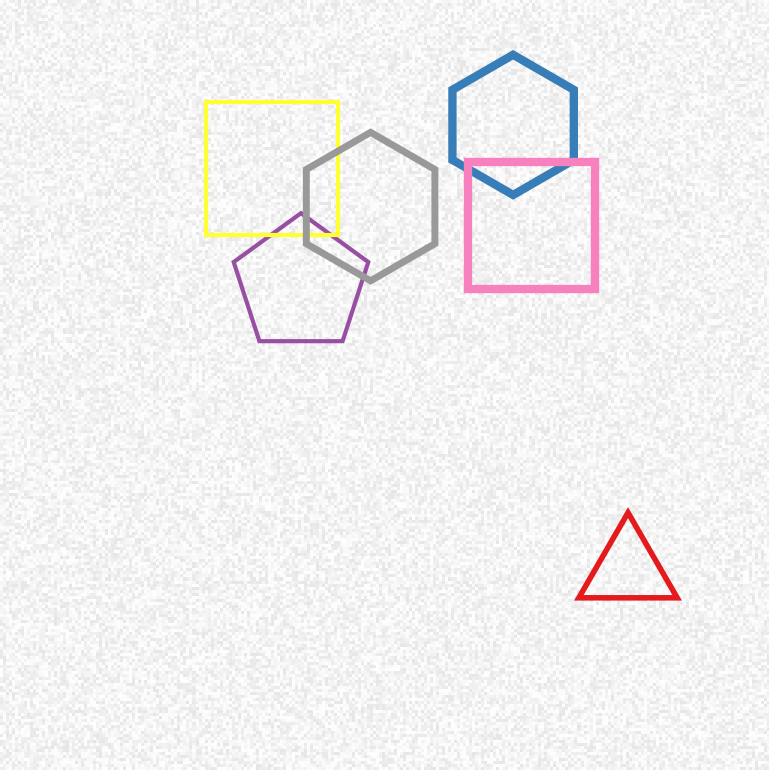[{"shape": "triangle", "thickness": 2, "radius": 0.37, "center": [0.816, 0.26]}, {"shape": "hexagon", "thickness": 3, "radius": 0.46, "center": [0.666, 0.838]}, {"shape": "pentagon", "thickness": 1.5, "radius": 0.46, "center": [0.391, 0.631]}, {"shape": "square", "thickness": 1.5, "radius": 0.43, "center": [0.353, 0.781]}, {"shape": "square", "thickness": 3, "radius": 0.41, "center": [0.69, 0.707]}, {"shape": "hexagon", "thickness": 2.5, "radius": 0.48, "center": [0.481, 0.732]}]